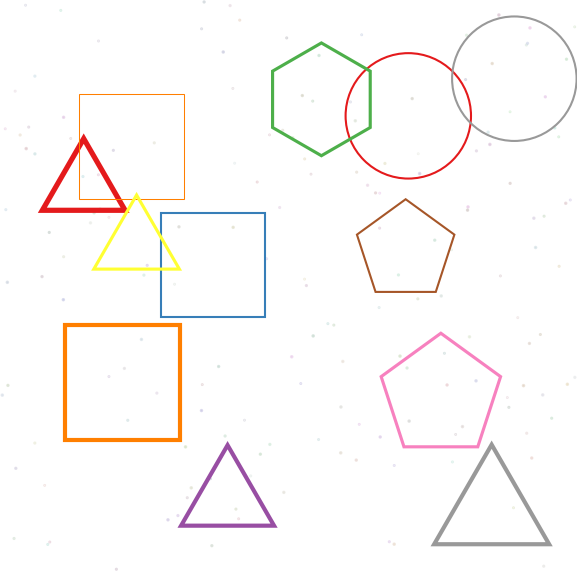[{"shape": "triangle", "thickness": 2.5, "radius": 0.41, "center": [0.145, 0.676]}, {"shape": "circle", "thickness": 1, "radius": 0.54, "center": [0.707, 0.799]}, {"shape": "square", "thickness": 1, "radius": 0.45, "center": [0.369, 0.54]}, {"shape": "hexagon", "thickness": 1.5, "radius": 0.49, "center": [0.557, 0.827]}, {"shape": "triangle", "thickness": 2, "radius": 0.46, "center": [0.394, 0.135]}, {"shape": "square", "thickness": 2, "radius": 0.5, "center": [0.212, 0.337]}, {"shape": "square", "thickness": 0.5, "radius": 0.46, "center": [0.228, 0.745]}, {"shape": "triangle", "thickness": 1.5, "radius": 0.43, "center": [0.237, 0.576]}, {"shape": "pentagon", "thickness": 1, "radius": 0.44, "center": [0.702, 0.565]}, {"shape": "pentagon", "thickness": 1.5, "radius": 0.54, "center": [0.763, 0.313]}, {"shape": "circle", "thickness": 1, "radius": 0.54, "center": [0.891, 0.863]}, {"shape": "triangle", "thickness": 2, "radius": 0.57, "center": [0.851, 0.114]}]